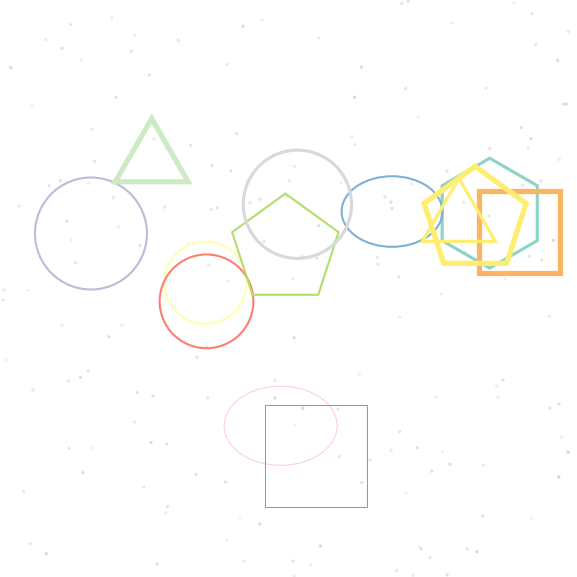[{"shape": "hexagon", "thickness": 1.5, "radius": 0.48, "center": [0.848, 0.63]}, {"shape": "circle", "thickness": 1, "radius": 0.36, "center": [0.356, 0.51]}, {"shape": "circle", "thickness": 1, "radius": 0.48, "center": [0.158, 0.595]}, {"shape": "circle", "thickness": 1, "radius": 0.41, "center": [0.358, 0.477]}, {"shape": "oval", "thickness": 1, "radius": 0.44, "center": [0.679, 0.633]}, {"shape": "square", "thickness": 2.5, "radius": 0.35, "center": [0.9, 0.597]}, {"shape": "pentagon", "thickness": 1, "radius": 0.48, "center": [0.494, 0.567]}, {"shape": "oval", "thickness": 0.5, "radius": 0.49, "center": [0.486, 0.262]}, {"shape": "circle", "thickness": 1.5, "radius": 0.47, "center": [0.515, 0.645]}, {"shape": "square", "thickness": 0.5, "radius": 0.44, "center": [0.547, 0.21]}, {"shape": "triangle", "thickness": 2.5, "radius": 0.36, "center": [0.263, 0.721]}, {"shape": "pentagon", "thickness": 2.5, "radius": 0.46, "center": [0.823, 0.618]}, {"shape": "triangle", "thickness": 1.5, "radius": 0.36, "center": [0.795, 0.618]}]